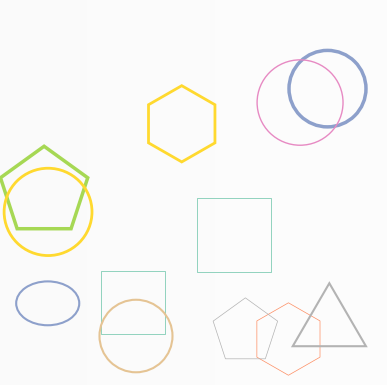[{"shape": "square", "thickness": 0.5, "radius": 0.48, "center": [0.605, 0.39]}, {"shape": "square", "thickness": 0.5, "radius": 0.41, "center": [0.343, 0.214]}, {"shape": "hexagon", "thickness": 0.5, "radius": 0.47, "center": [0.744, 0.119]}, {"shape": "circle", "thickness": 2.5, "radius": 0.5, "center": [0.845, 0.77]}, {"shape": "oval", "thickness": 1.5, "radius": 0.41, "center": [0.123, 0.212]}, {"shape": "circle", "thickness": 1, "radius": 0.55, "center": [0.774, 0.734]}, {"shape": "pentagon", "thickness": 2.5, "radius": 0.59, "center": [0.114, 0.502]}, {"shape": "hexagon", "thickness": 2, "radius": 0.49, "center": [0.469, 0.678]}, {"shape": "circle", "thickness": 2, "radius": 0.57, "center": [0.124, 0.45]}, {"shape": "circle", "thickness": 1.5, "radius": 0.47, "center": [0.351, 0.127]}, {"shape": "triangle", "thickness": 1.5, "radius": 0.55, "center": [0.85, 0.155]}, {"shape": "pentagon", "thickness": 0.5, "radius": 0.44, "center": [0.633, 0.139]}]